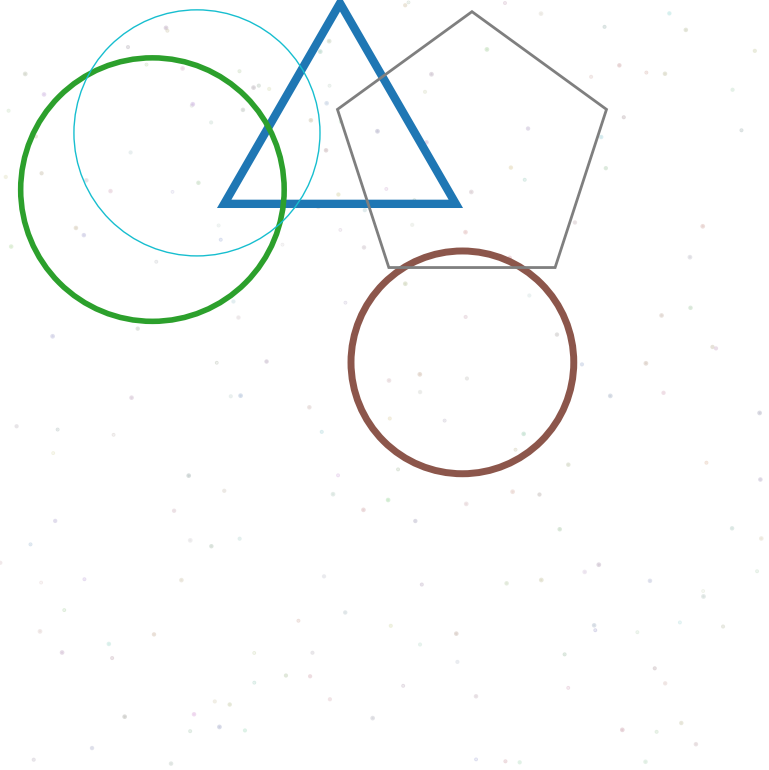[{"shape": "triangle", "thickness": 3, "radius": 0.87, "center": [0.442, 0.822]}, {"shape": "circle", "thickness": 2, "radius": 0.86, "center": [0.198, 0.754]}, {"shape": "circle", "thickness": 2.5, "radius": 0.72, "center": [0.6, 0.529]}, {"shape": "pentagon", "thickness": 1, "radius": 0.92, "center": [0.613, 0.801]}, {"shape": "circle", "thickness": 0.5, "radius": 0.8, "center": [0.256, 0.827]}]